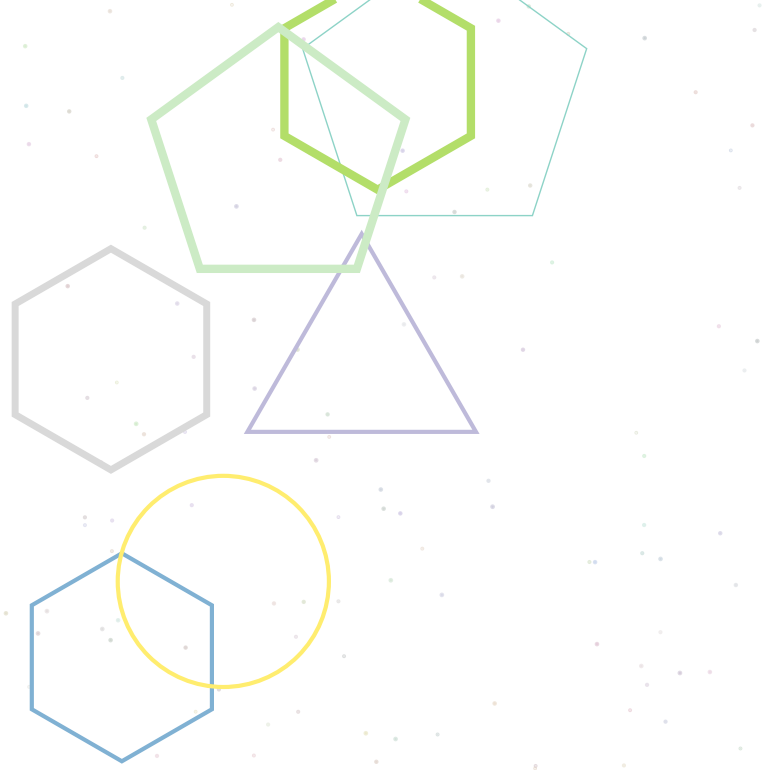[{"shape": "pentagon", "thickness": 0.5, "radius": 0.97, "center": [0.577, 0.877]}, {"shape": "triangle", "thickness": 1.5, "radius": 0.86, "center": [0.47, 0.525]}, {"shape": "hexagon", "thickness": 1.5, "radius": 0.68, "center": [0.158, 0.146]}, {"shape": "hexagon", "thickness": 3, "radius": 0.7, "center": [0.49, 0.893]}, {"shape": "hexagon", "thickness": 2.5, "radius": 0.72, "center": [0.144, 0.533]}, {"shape": "pentagon", "thickness": 3, "radius": 0.87, "center": [0.361, 0.791]}, {"shape": "circle", "thickness": 1.5, "radius": 0.69, "center": [0.29, 0.245]}]